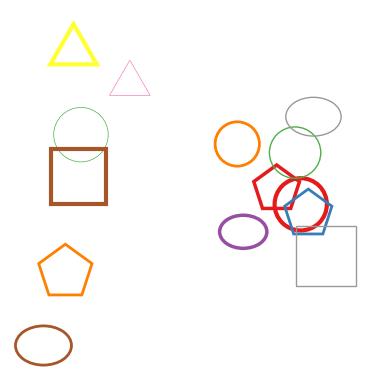[{"shape": "pentagon", "thickness": 2.5, "radius": 0.31, "center": [0.719, 0.509]}, {"shape": "circle", "thickness": 3, "radius": 0.34, "center": [0.781, 0.469]}, {"shape": "pentagon", "thickness": 2, "radius": 0.32, "center": [0.801, 0.444]}, {"shape": "circle", "thickness": 0.5, "radius": 0.35, "center": [0.21, 0.65]}, {"shape": "circle", "thickness": 1, "radius": 0.33, "center": [0.766, 0.604]}, {"shape": "oval", "thickness": 2.5, "radius": 0.31, "center": [0.632, 0.398]}, {"shape": "pentagon", "thickness": 2, "radius": 0.36, "center": [0.17, 0.293]}, {"shape": "circle", "thickness": 2, "radius": 0.29, "center": [0.616, 0.626]}, {"shape": "triangle", "thickness": 3, "radius": 0.35, "center": [0.191, 0.868]}, {"shape": "oval", "thickness": 2, "radius": 0.36, "center": [0.113, 0.103]}, {"shape": "square", "thickness": 3, "radius": 0.36, "center": [0.205, 0.541]}, {"shape": "triangle", "thickness": 0.5, "radius": 0.31, "center": [0.337, 0.783]}, {"shape": "oval", "thickness": 1, "radius": 0.36, "center": [0.814, 0.697]}, {"shape": "square", "thickness": 1, "radius": 0.39, "center": [0.846, 0.336]}]